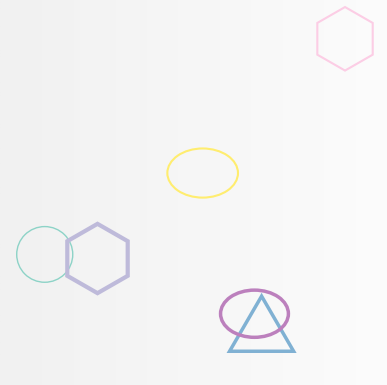[{"shape": "circle", "thickness": 1, "radius": 0.36, "center": [0.115, 0.339]}, {"shape": "hexagon", "thickness": 3, "radius": 0.45, "center": [0.252, 0.329]}, {"shape": "triangle", "thickness": 2.5, "radius": 0.48, "center": [0.675, 0.135]}, {"shape": "hexagon", "thickness": 1.5, "radius": 0.41, "center": [0.89, 0.899]}, {"shape": "oval", "thickness": 2.5, "radius": 0.44, "center": [0.657, 0.185]}, {"shape": "oval", "thickness": 1.5, "radius": 0.46, "center": [0.523, 0.551]}]